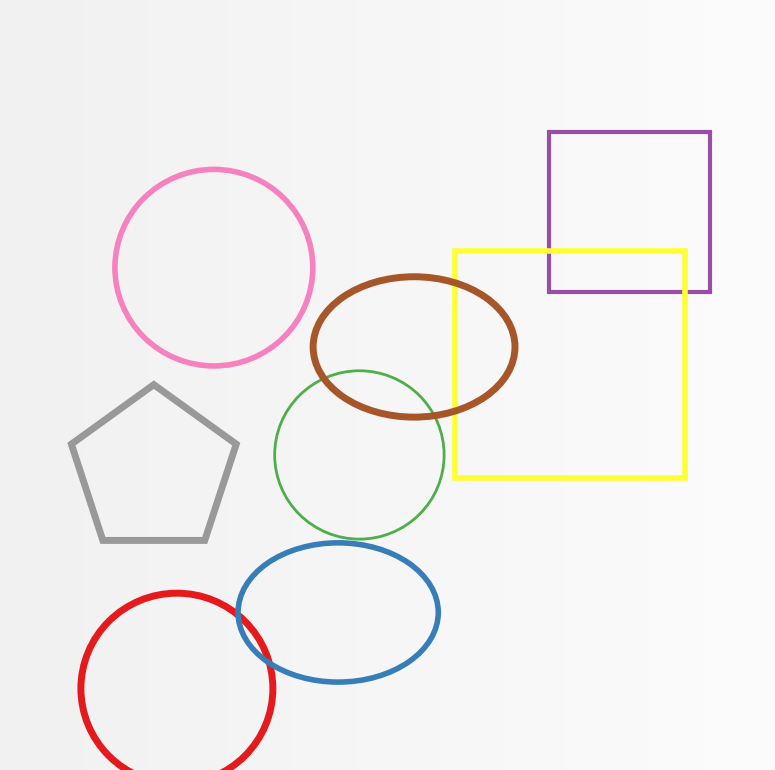[{"shape": "circle", "thickness": 2.5, "radius": 0.62, "center": [0.228, 0.106]}, {"shape": "oval", "thickness": 2, "radius": 0.65, "center": [0.436, 0.205]}, {"shape": "circle", "thickness": 1, "radius": 0.55, "center": [0.464, 0.409]}, {"shape": "square", "thickness": 1.5, "radius": 0.52, "center": [0.812, 0.725]}, {"shape": "square", "thickness": 2, "radius": 0.74, "center": [0.735, 0.527]}, {"shape": "oval", "thickness": 2.5, "radius": 0.65, "center": [0.534, 0.549]}, {"shape": "circle", "thickness": 2, "radius": 0.64, "center": [0.276, 0.652]}, {"shape": "pentagon", "thickness": 2.5, "radius": 0.56, "center": [0.198, 0.389]}]